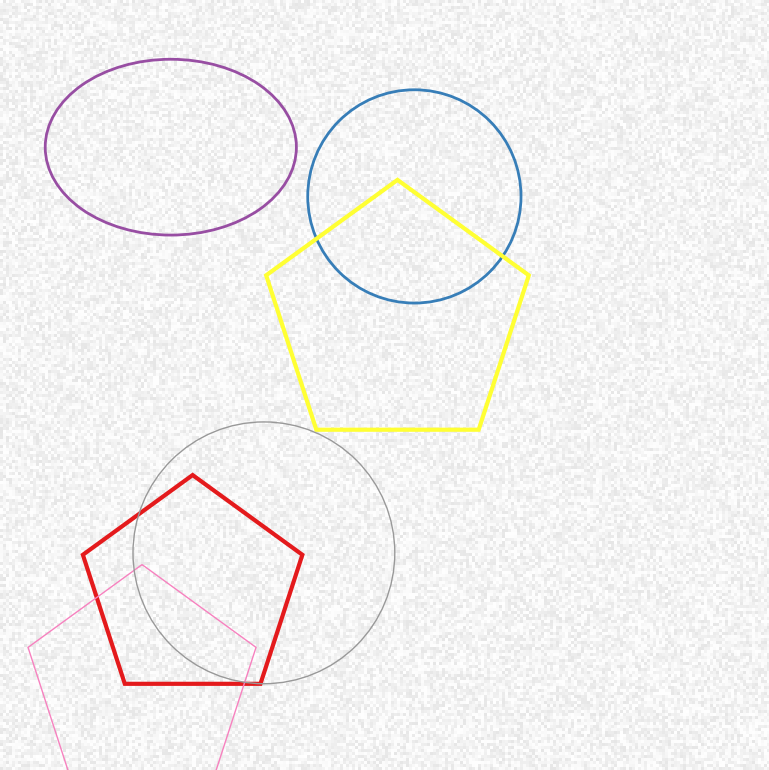[{"shape": "pentagon", "thickness": 1.5, "radius": 0.75, "center": [0.25, 0.233]}, {"shape": "circle", "thickness": 1, "radius": 0.69, "center": [0.538, 0.745]}, {"shape": "oval", "thickness": 1, "radius": 0.82, "center": [0.222, 0.809]}, {"shape": "pentagon", "thickness": 1.5, "radius": 0.9, "center": [0.516, 0.587]}, {"shape": "pentagon", "thickness": 0.5, "radius": 0.78, "center": [0.184, 0.111]}, {"shape": "circle", "thickness": 0.5, "radius": 0.85, "center": [0.343, 0.282]}]